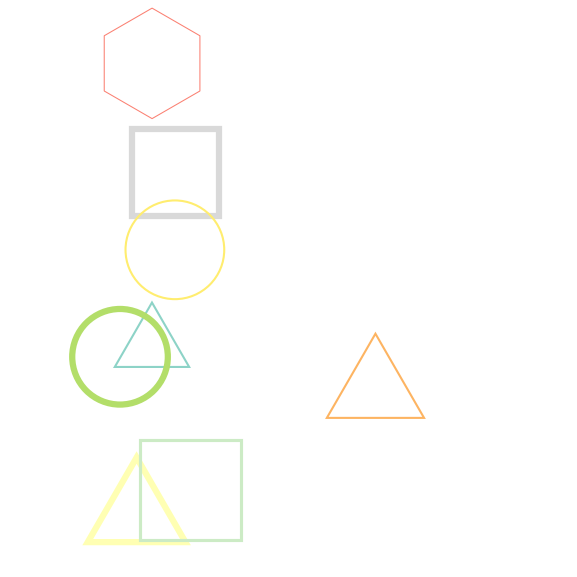[{"shape": "triangle", "thickness": 1, "radius": 0.37, "center": [0.263, 0.401]}, {"shape": "triangle", "thickness": 3, "radius": 0.49, "center": [0.237, 0.109]}, {"shape": "hexagon", "thickness": 0.5, "radius": 0.48, "center": [0.263, 0.889]}, {"shape": "triangle", "thickness": 1, "radius": 0.49, "center": [0.65, 0.324]}, {"shape": "circle", "thickness": 3, "radius": 0.41, "center": [0.208, 0.381]}, {"shape": "square", "thickness": 3, "radius": 0.38, "center": [0.304, 0.701]}, {"shape": "square", "thickness": 1.5, "radius": 0.43, "center": [0.33, 0.151]}, {"shape": "circle", "thickness": 1, "radius": 0.43, "center": [0.303, 0.567]}]